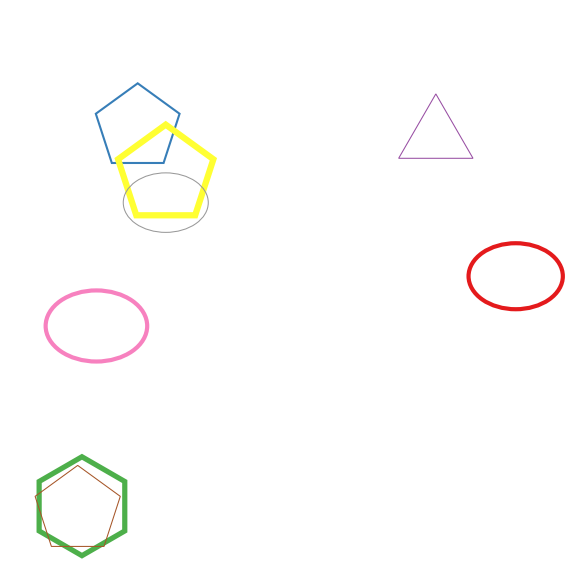[{"shape": "oval", "thickness": 2, "radius": 0.41, "center": [0.893, 0.521]}, {"shape": "pentagon", "thickness": 1, "radius": 0.38, "center": [0.238, 0.779]}, {"shape": "hexagon", "thickness": 2.5, "radius": 0.43, "center": [0.142, 0.123]}, {"shape": "triangle", "thickness": 0.5, "radius": 0.37, "center": [0.755, 0.762]}, {"shape": "pentagon", "thickness": 3, "radius": 0.43, "center": [0.287, 0.697]}, {"shape": "pentagon", "thickness": 0.5, "radius": 0.39, "center": [0.135, 0.116]}, {"shape": "oval", "thickness": 2, "radius": 0.44, "center": [0.167, 0.435]}, {"shape": "oval", "thickness": 0.5, "radius": 0.37, "center": [0.287, 0.648]}]